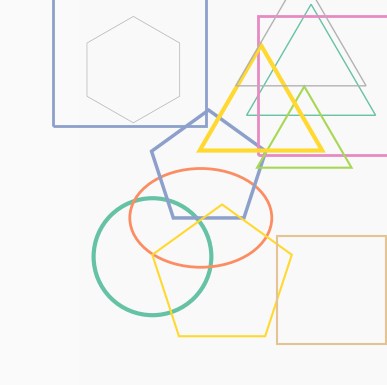[{"shape": "circle", "thickness": 3, "radius": 0.76, "center": [0.393, 0.333]}, {"shape": "triangle", "thickness": 1, "radius": 0.96, "center": [0.803, 0.797]}, {"shape": "oval", "thickness": 2, "radius": 0.92, "center": [0.518, 0.434]}, {"shape": "square", "thickness": 2, "radius": 0.99, "center": [0.334, 0.871]}, {"shape": "pentagon", "thickness": 2.5, "radius": 0.77, "center": [0.538, 0.559]}, {"shape": "square", "thickness": 2, "radius": 0.9, "center": [0.846, 0.778]}, {"shape": "triangle", "thickness": 1.5, "radius": 0.7, "center": [0.785, 0.635]}, {"shape": "triangle", "thickness": 3, "radius": 0.91, "center": [0.673, 0.7]}, {"shape": "pentagon", "thickness": 1.5, "radius": 0.95, "center": [0.573, 0.28]}, {"shape": "square", "thickness": 1.5, "radius": 0.71, "center": [0.855, 0.247]}, {"shape": "triangle", "thickness": 1, "radius": 0.97, "center": [0.777, 0.874]}, {"shape": "hexagon", "thickness": 0.5, "radius": 0.69, "center": [0.344, 0.819]}]